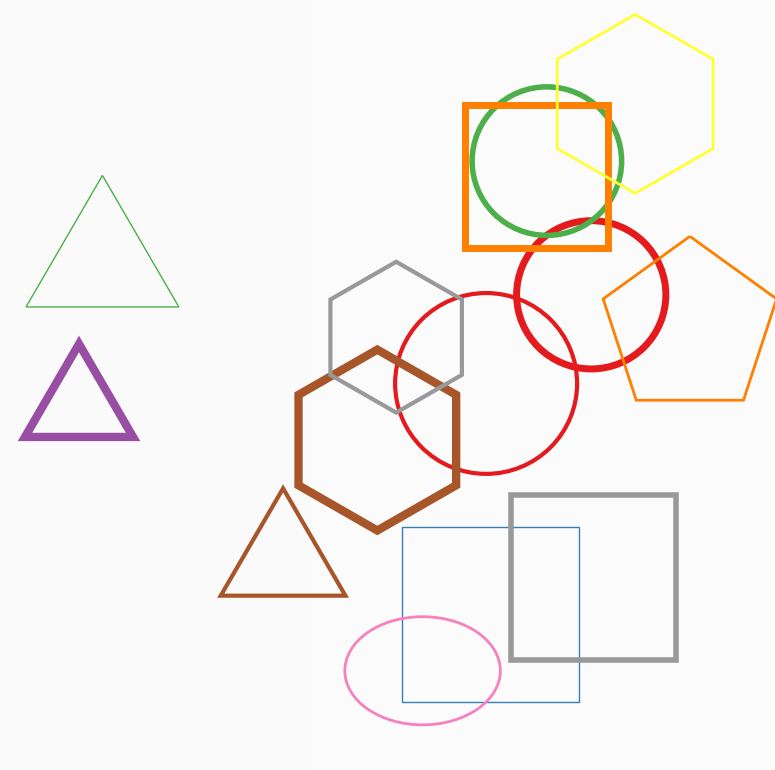[{"shape": "circle", "thickness": 1.5, "radius": 0.59, "center": [0.627, 0.502]}, {"shape": "circle", "thickness": 2.5, "radius": 0.48, "center": [0.763, 0.617]}, {"shape": "square", "thickness": 0.5, "radius": 0.57, "center": [0.633, 0.202]}, {"shape": "circle", "thickness": 2, "radius": 0.48, "center": [0.706, 0.791]}, {"shape": "triangle", "thickness": 0.5, "radius": 0.57, "center": [0.132, 0.658]}, {"shape": "triangle", "thickness": 3, "radius": 0.4, "center": [0.102, 0.473]}, {"shape": "pentagon", "thickness": 1, "radius": 0.59, "center": [0.89, 0.575]}, {"shape": "square", "thickness": 2.5, "radius": 0.46, "center": [0.693, 0.771]}, {"shape": "hexagon", "thickness": 1, "radius": 0.58, "center": [0.82, 0.865]}, {"shape": "hexagon", "thickness": 3, "radius": 0.59, "center": [0.487, 0.428]}, {"shape": "triangle", "thickness": 1.5, "radius": 0.46, "center": [0.365, 0.273]}, {"shape": "oval", "thickness": 1, "radius": 0.5, "center": [0.545, 0.129]}, {"shape": "square", "thickness": 2, "radius": 0.53, "center": [0.766, 0.25]}, {"shape": "hexagon", "thickness": 1.5, "radius": 0.49, "center": [0.511, 0.562]}]